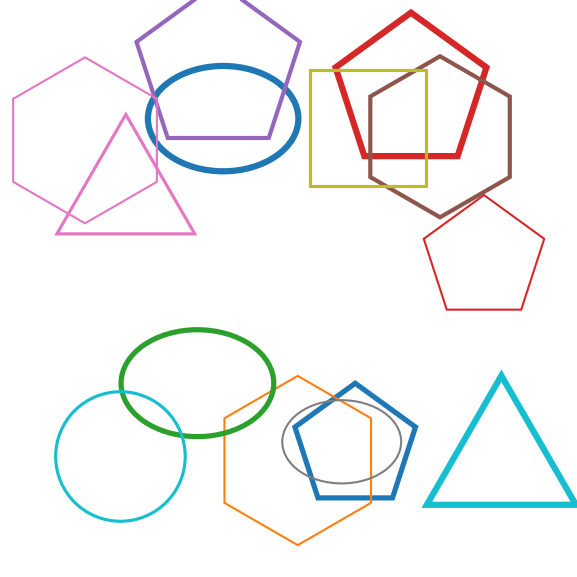[{"shape": "oval", "thickness": 3, "radius": 0.65, "center": [0.386, 0.794]}, {"shape": "pentagon", "thickness": 2.5, "radius": 0.55, "center": [0.615, 0.226]}, {"shape": "hexagon", "thickness": 1, "radius": 0.73, "center": [0.516, 0.202]}, {"shape": "oval", "thickness": 2.5, "radius": 0.66, "center": [0.342, 0.336]}, {"shape": "pentagon", "thickness": 1, "radius": 0.55, "center": [0.838, 0.552]}, {"shape": "pentagon", "thickness": 3, "radius": 0.69, "center": [0.712, 0.84]}, {"shape": "pentagon", "thickness": 2, "radius": 0.74, "center": [0.378, 0.881]}, {"shape": "hexagon", "thickness": 2, "radius": 0.7, "center": [0.762, 0.762]}, {"shape": "hexagon", "thickness": 1, "radius": 0.72, "center": [0.147, 0.756]}, {"shape": "triangle", "thickness": 1.5, "radius": 0.69, "center": [0.218, 0.663]}, {"shape": "oval", "thickness": 1, "radius": 0.51, "center": [0.592, 0.234]}, {"shape": "square", "thickness": 1.5, "radius": 0.5, "center": [0.637, 0.777]}, {"shape": "triangle", "thickness": 3, "radius": 0.75, "center": [0.868, 0.2]}, {"shape": "circle", "thickness": 1.5, "radius": 0.56, "center": [0.209, 0.209]}]